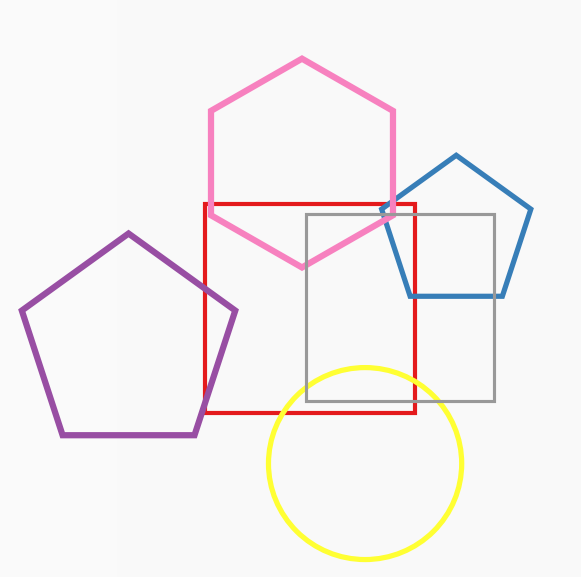[{"shape": "square", "thickness": 2, "radius": 0.9, "center": [0.533, 0.465]}, {"shape": "pentagon", "thickness": 2.5, "radius": 0.67, "center": [0.785, 0.595]}, {"shape": "pentagon", "thickness": 3, "radius": 0.97, "center": [0.221, 0.402]}, {"shape": "circle", "thickness": 2.5, "radius": 0.83, "center": [0.628, 0.196]}, {"shape": "hexagon", "thickness": 3, "radius": 0.9, "center": [0.52, 0.717]}, {"shape": "square", "thickness": 1.5, "radius": 0.81, "center": [0.689, 0.467]}]